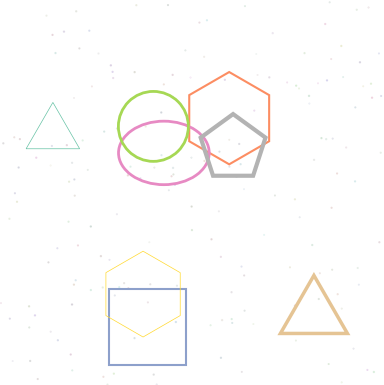[{"shape": "triangle", "thickness": 0.5, "radius": 0.4, "center": [0.137, 0.654]}, {"shape": "hexagon", "thickness": 1.5, "radius": 0.6, "center": [0.595, 0.693]}, {"shape": "square", "thickness": 1.5, "radius": 0.49, "center": [0.383, 0.15]}, {"shape": "oval", "thickness": 2, "radius": 0.59, "center": [0.426, 0.603]}, {"shape": "circle", "thickness": 2, "radius": 0.45, "center": [0.398, 0.672]}, {"shape": "hexagon", "thickness": 0.5, "radius": 0.56, "center": [0.372, 0.236]}, {"shape": "triangle", "thickness": 2.5, "radius": 0.5, "center": [0.815, 0.184]}, {"shape": "pentagon", "thickness": 3, "radius": 0.44, "center": [0.605, 0.615]}]